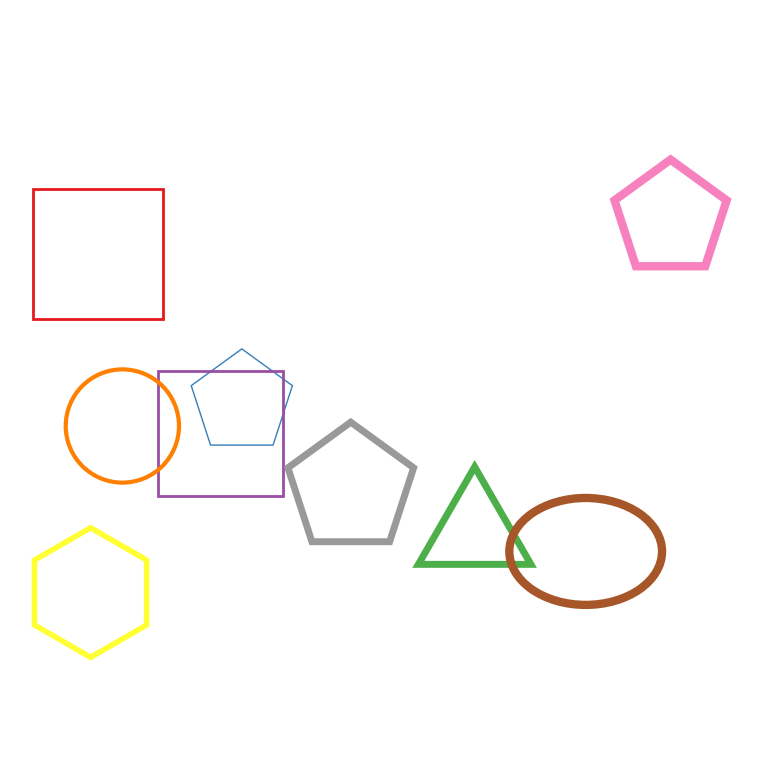[{"shape": "square", "thickness": 1, "radius": 0.42, "center": [0.127, 0.67]}, {"shape": "pentagon", "thickness": 0.5, "radius": 0.35, "center": [0.314, 0.478]}, {"shape": "triangle", "thickness": 2.5, "radius": 0.42, "center": [0.616, 0.309]}, {"shape": "square", "thickness": 1, "radius": 0.41, "center": [0.286, 0.437]}, {"shape": "circle", "thickness": 1.5, "radius": 0.37, "center": [0.159, 0.447]}, {"shape": "hexagon", "thickness": 2, "radius": 0.42, "center": [0.118, 0.23]}, {"shape": "oval", "thickness": 3, "radius": 0.5, "center": [0.761, 0.284]}, {"shape": "pentagon", "thickness": 3, "radius": 0.38, "center": [0.871, 0.716]}, {"shape": "pentagon", "thickness": 2.5, "radius": 0.43, "center": [0.456, 0.366]}]